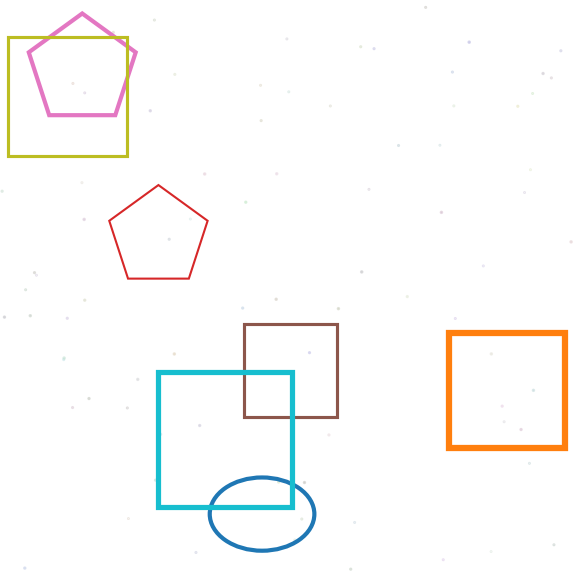[{"shape": "oval", "thickness": 2, "radius": 0.45, "center": [0.454, 0.109]}, {"shape": "square", "thickness": 3, "radius": 0.5, "center": [0.877, 0.323]}, {"shape": "pentagon", "thickness": 1, "radius": 0.45, "center": [0.274, 0.589]}, {"shape": "square", "thickness": 1.5, "radius": 0.4, "center": [0.503, 0.357]}, {"shape": "pentagon", "thickness": 2, "radius": 0.49, "center": [0.142, 0.878]}, {"shape": "square", "thickness": 1.5, "radius": 0.51, "center": [0.117, 0.832]}, {"shape": "square", "thickness": 2.5, "radius": 0.58, "center": [0.39, 0.238]}]